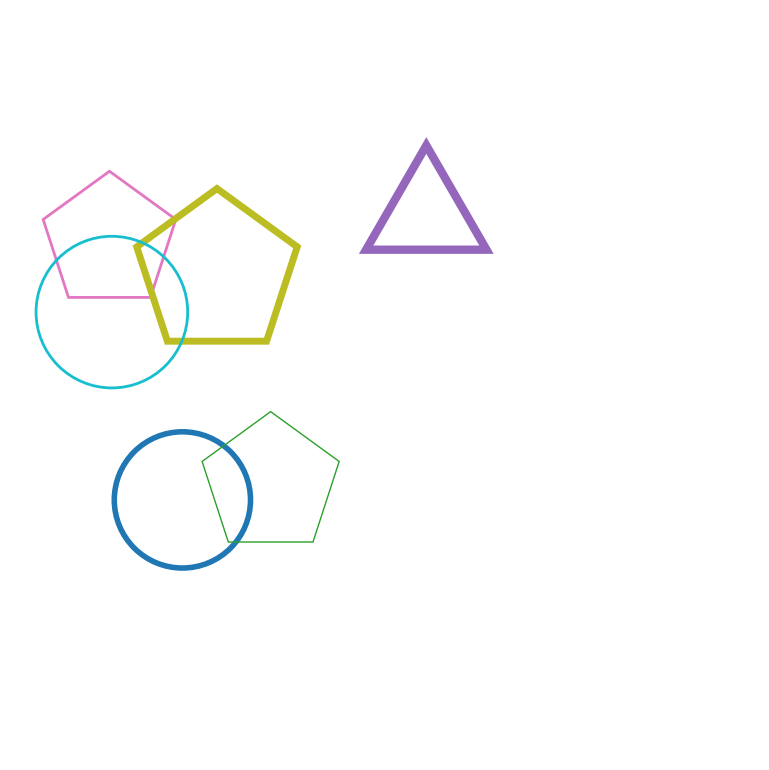[{"shape": "circle", "thickness": 2, "radius": 0.44, "center": [0.237, 0.351]}, {"shape": "pentagon", "thickness": 0.5, "radius": 0.47, "center": [0.351, 0.372]}, {"shape": "triangle", "thickness": 3, "radius": 0.45, "center": [0.554, 0.721]}, {"shape": "pentagon", "thickness": 1, "radius": 0.45, "center": [0.142, 0.687]}, {"shape": "pentagon", "thickness": 2.5, "radius": 0.55, "center": [0.282, 0.646]}, {"shape": "circle", "thickness": 1, "radius": 0.49, "center": [0.145, 0.595]}]